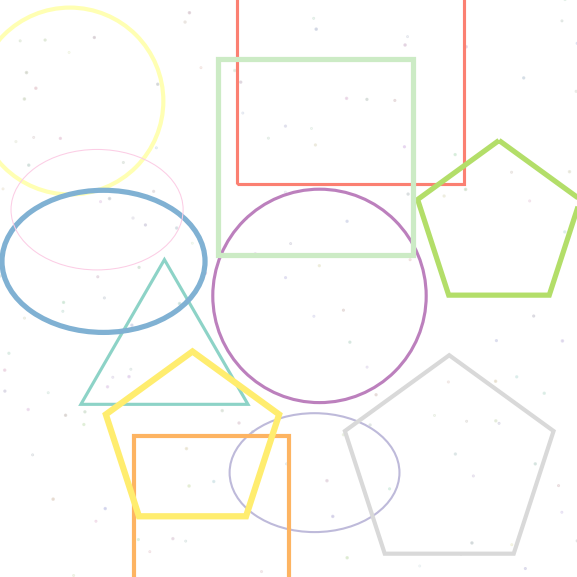[{"shape": "triangle", "thickness": 1.5, "radius": 0.84, "center": [0.285, 0.383]}, {"shape": "circle", "thickness": 2, "radius": 0.81, "center": [0.121, 0.824]}, {"shape": "oval", "thickness": 1, "radius": 0.74, "center": [0.545, 0.181]}, {"shape": "square", "thickness": 1.5, "radius": 0.98, "center": [0.607, 0.878]}, {"shape": "oval", "thickness": 2.5, "radius": 0.88, "center": [0.179, 0.547]}, {"shape": "square", "thickness": 2, "radius": 0.67, "center": [0.366, 0.11]}, {"shape": "pentagon", "thickness": 2.5, "radius": 0.74, "center": [0.864, 0.608]}, {"shape": "oval", "thickness": 0.5, "radius": 0.75, "center": [0.168, 0.636]}, {"shape": "pentagon", "thickness": 2, "radius": 0.95, "center": [0.778, 0.194]}, {"shape": "circle", "thickness": 1.5, "radius": 0.92, "center": [0.553, 0.487]}, {"shape": "square", "thickness": 2.5, "radius": 0.84, "center": [0.546, 0.727]}, {"shape": "pentagon", "thickness": 3, "radius": 0.79, "center": [0.333, 0.233]}]